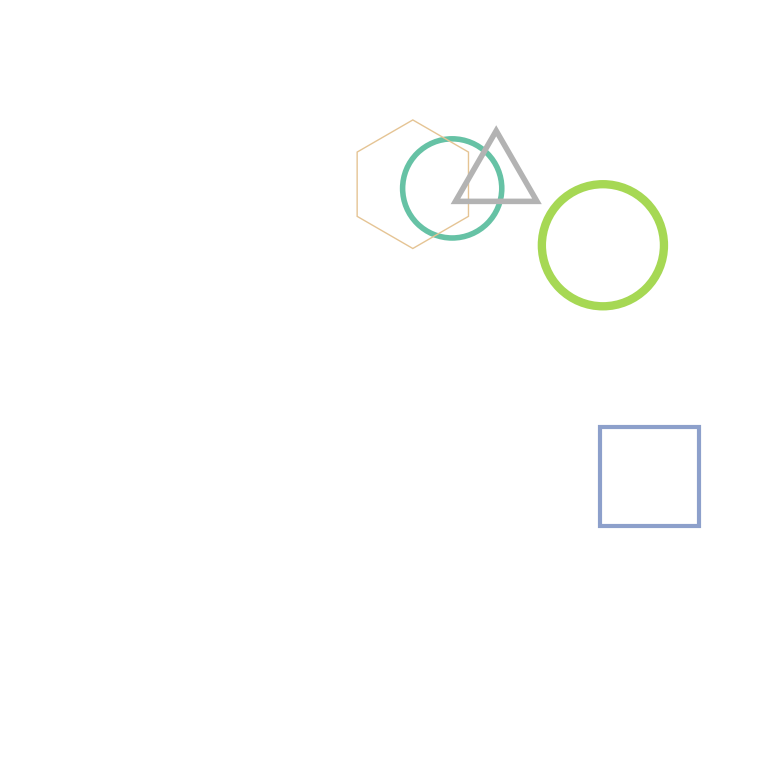[{"shape": "circle", "thickness": 2, "radius": 0.32, "center": [0.587, 0.755]}, {"shape": "square", "thickness": 1.5, "radius": 0.32, "center": [0.844, 0.381]}, {"shape": "circle", "thickness": 3, "radius": 0.4, "center": [0.783, 0.681]}, {"shape": "hexagon", "thickness": 0.5, "radius": 0.42, "center": [0.536, 0.761]}, {"shape": "triangle", "thickness": 2, "radius": 0.31, "center": [0.644, 0.769]}]